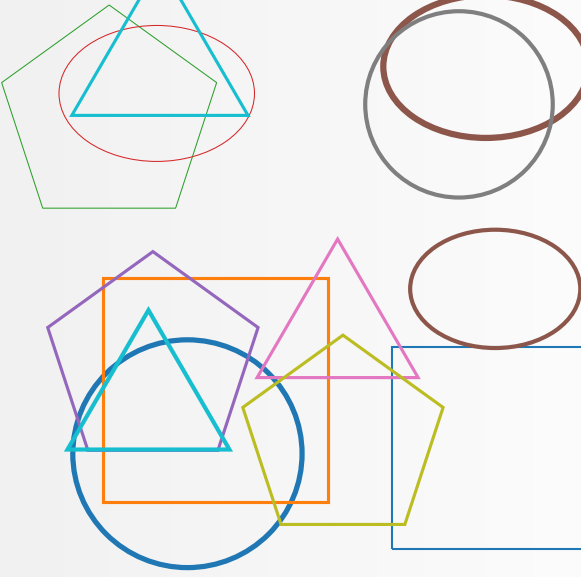[{"shape": "circle", "thickness": 2.5, "radius": 0.99, "center": [0.322, 0.213]}, {"shape": "square", "thickness": 1, "radius": 0.88, "center": [0.85, 0.223]}, {"shape": "square", "thickness": 1.5, "radius": 0.97, "center": [0.371, 0.323]}, {"shape": "pentagon", "thickness": 0.5, "radius": 0.97, "center": [0.188, 0.796]}, {"shape": "oval", "thickness": 0.5, "radius": 0.84, "center": [0.27, 0.837]}, {"shape": "pentagon", "thickness": 1.5, "radius": 0.95, "center": [0.263, 0.373]}, {"shape": "oval", "thickness": 2, "radius": 0.73, "center": [0.852, 0.499]}, {"shape": "oval", "thickness": 3, "radius": 0.88, "center": [0.836, 0.884]}, {"shape": "triangle", "thickness": 1.5, "radius": 0.8, "center": [0.581, 0.425]}, {"shape": "circle", "thickness": 2, "radius": 0.81, "center": [0.79, 0.818]}, {"shape": "pentagon", "thickness": 1.5, "radius": 0.91, "center": [0.59, 0.238]}, {"shape": "triangle", "thickness": 2, "radius": 0.8, "center": [0.255, 0.301]}, {"shape": "triangle", "thickness": 1.5, "radius": 0.87, "center": [0.275, 0.887]}]